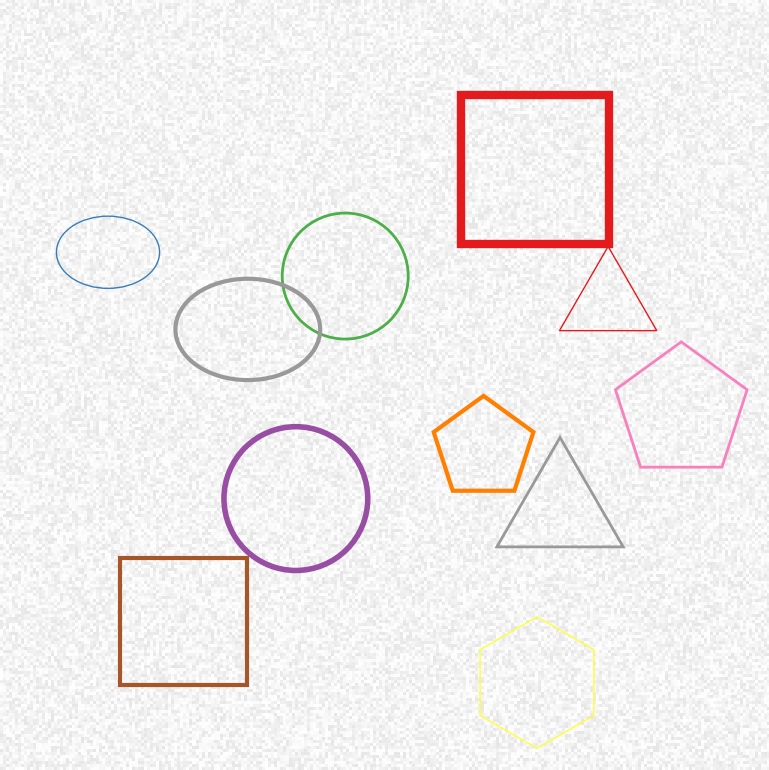[{"shape": "triangle", "thickness": 0.5, "radius": 0.36, "center": [0.79, 0.607]}, {"shape": "square", "thickness": 3, "radius": 0.48, "center": [0.695, 0.78]}, {"shape": "oval", "thickness": 0.5, "radius": 0.33, "center": [0.14, 0.672]}, {"shape": "circle", "thickness": 1, "radius": 0.41, "center": [0.448, 0.641]}, {"shape": "circle", "thickness": 2, "radius": 0.47, "center": [0.384, 0.352]}, {"shape": "pentagon", "thickness": 1.5, "radius": 0.34, "center": [0.628, 0.418]}, {"shape": "hexagon", "thickness": 0.5, "radius": 0.43, "center": [0.697, 0.114]}, {"shape": "square", "thickness": 1.5, "radius": 0.41, "center": [0.238, 0.193]}, {"shape": "pentagon", "thickness": 1, "radius": 0.45, "center": [0.885, 0.466]}, {"shape": "oval", "thickness": 1.5, "radius": 0.47, "center": [0.322, 0.572]}, {"shape": "triangle", "thickness": 1, "radius": 0.47, "center": [0.727, 0.337]}]